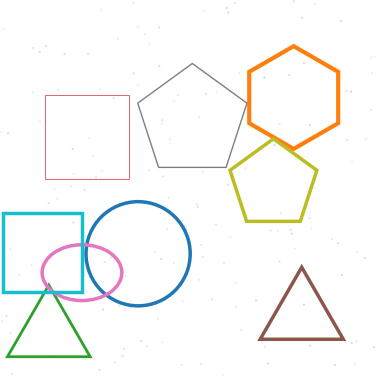[{"shape": "circle", "thickness": 2.5, "radius": 0.68, "center": [0.359, 0.341]}, {"shape": "hexagon", "thickness": 3, "radius": 0.67, "center": [0.763, 0.747]}, {"shape": "triangle", "thickness": 2, "radius": 0.62, "center": [0.127, 0.135]}, {"shape": "square", "thickness": 0.5, "radius": 0.55, "center": [0.227, 0.645]}, {"shape": "triangle", "thickness": 2.5, "radius": 0.62, "center": [0.784, 0.181]}, {"shape": "oval", "thickness": 2.5, "radius": 0.52, "center": [0.213, 0.292]}, {"shape": "pentagon", "thickness": 1, "radius": 0.75, "center": [0.5, 0.686]}, {"shape": "pentagon", "thickness": 2.5, "radius": 0.59, "center": [0.71, 0.521]}, {"shape": "square", "thickness": 2.5, "radius": 0.51, "center": [0.111, 0.345]}]